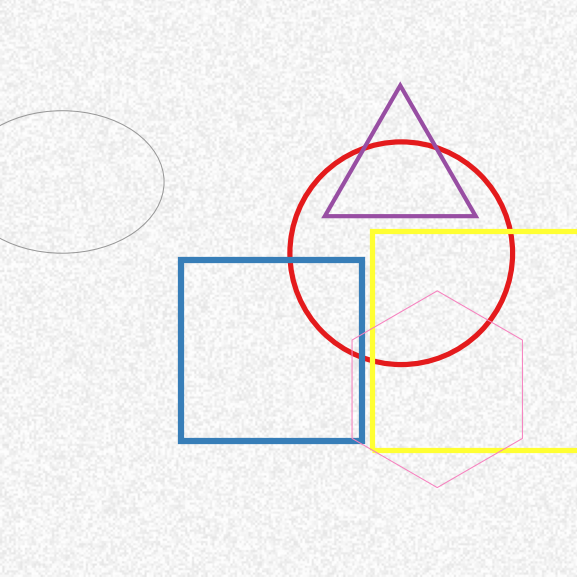[{"shape": "circle", "thickness": 2.5, "radius": 0.96, "center": [0.695, 0.561]}, {"shape": "square", "thickness": 3, "radius": 0.78, "center": [0.47, 0.392]}, {"shape": "triangle", "thickness": 2, "radius": 0.75, "center": [0.693, 0.7]}, {"shape": "square", "thickness": 2.5, "radius": 0.95, "center": [0.834, 0.41]}, {"shape": "hexagon", "thickness": 0.5, "radius": 0.85, "center": [0.757, 0.325]}, {"shape": "oval", "thickness": 0.5, "radius": 0.88, "center": [0.108, 0.684]}]